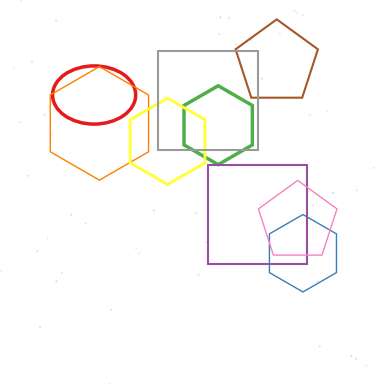[{"shape": "oval", "thickness": 2.5, "radius": 0.54, "center": [0.245, 0.753]}, {"shape": "hexagon", "thickness": 1, "radius": 0.5, "center": [0.787, 0.342]}, {"shape": "hexagon", "thickness": 2.5, "radius": 0.51, "center": [0.567, 0.675]}, {"shape": "square", "thickness": 1.5, "radius": 0.65, "center": [0.669, 0.443]}, {"shape": "hexagon", "thickness": 1, "radius": 0.74, "center": [0.258, 0.68]}, {"shape": "hexagon", "thickness": 2, "radius": 0.56, "center": [0.435, 0.633]}, {"shape": "pentagon", "thickness": 1.5, "radius": 0.56, "center": [0.719, 0.837]}, {"shape": "pentagon", "thickness": 1, "radius": 0.54, "center": [0.773, 0.424]}, {"shape": "square", "thickness": 1.5, "radius": 0.65, "center": [0.54, 0.739]}]